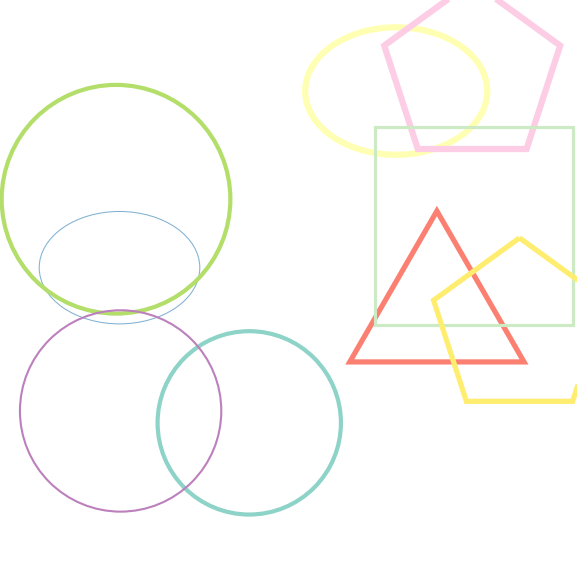[{"shape": "circle", "thickness": 2, "radius": 0.79, "center": [0.432, 0.267]}, {"shape": "oval", "thickness": 3, "radius": 0.79, "center": [0.686, 0.841]}, {"shape": "triangle", "thickness": 2.5, "radius": 0.87, "center": [0.757, 0.46]}, {"shape": "oval", "thickness": 0.5, "radius": 0.7, "center": [0.207, 0.536]}, {"shape": "circle", "thickness": 2, "radius": 0.99, "center": [0.201, 0.654]}, {"shape": "pentagon", "thickness": 3, "radius": 0.8, "center": [0.818, 0.871]}, {"shape": "circle", "thickness": 1, "radius": 0.87, "center": [0.209, 0.288]}, {"shape": "square", "thickness": 1.5, "radius": 0.86, "center": [0.82, 0.607]}, {"shape": "pentagon", "thickness": 2.5, "radius": 0.78, "center": [0.9, 0.431]}]